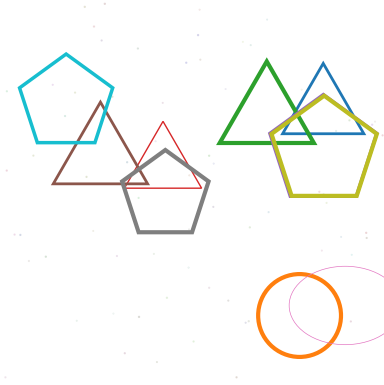[{"shape": "triangle", "thickness": 2, "radius": 0.61, "center": [0.84, 0.714]}, {"shape": "circle", "thickness": 3, "radius": 0.54, "center": [0.778, 0.181]}, {"shape": "triangle", "thickness": 3, "radius": 0.71, "center": [0.693, 0.699]}, {"shape": "triangle", "thickness": 1, "radius": 0.58, "center": [0.423, 0.569]}, {"shape": "pentagon", "thickness": 2.5, "radius": 0.73, "center": [0.84, 0.608]}, {"shape": "triangle", "thickness": 2, "radius": 0.71, "center": [0.261, 0.593]}, {"shape": "oval", "thickness": 0.5, "radius": 0.73, "center": [0.897, 0.207]}, {"shape": "pentagon", "thickness": 3, "radius": 0.59, "center": [0.429, 0.492]}, {"shape": "pentagon", "thickness": 3, "radius": 0.72, "center": [0.842, 0.608]}, {"shape": "pentagon", "thickness": 2.5, "radius": 0.64, "center": [0.172, 0.732]}]